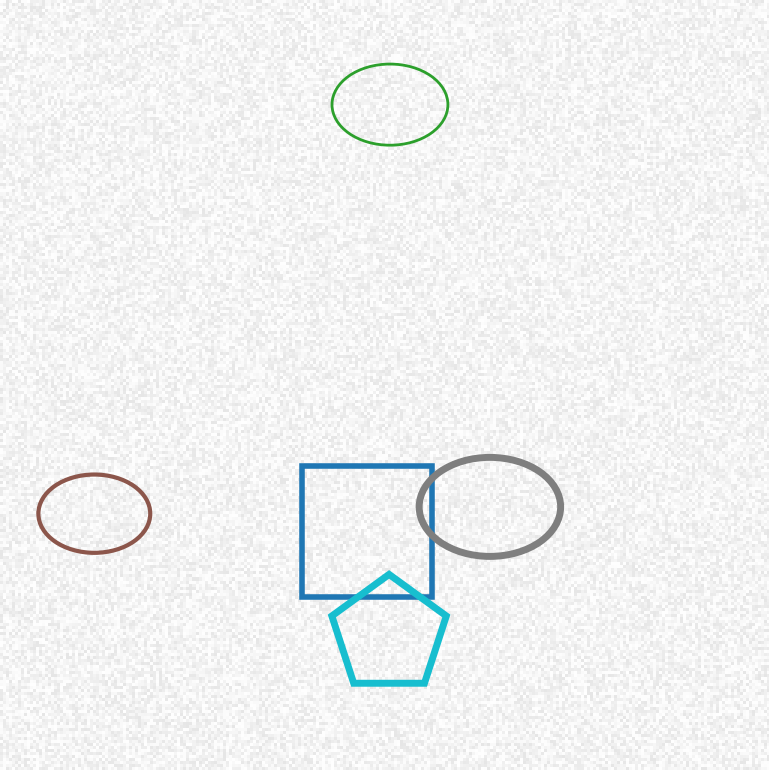[{"shape": "square", "thickness": 2, "radius": 0.42, "center": [0.477, 0.31]}, {"shape": "oval", "thickness": 1, "radius": 0.38, "center": [0.506, 0.864]}, {"shape": "oval", "thickness": 1.5, "radius": 0.36, "center": [0.122, 0.333]}, {"shape": "oval", "thickness": 2.5, "radius": 0.46, "center": [0.636, 0.342]}, {"shape": "pentagon", "thickness": 2.5, "radius": 0.39, "center": [0.505, 0.176]}]